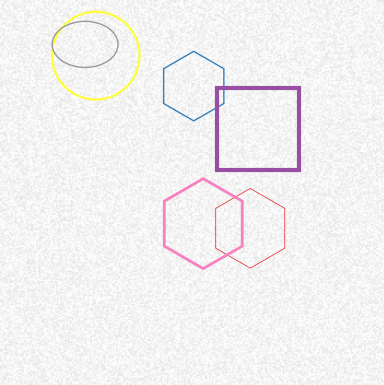[{"shape": "hexagon", "thickness": 0.5, "radius": 0.52, "center": [0.65, 0.407]}, {"shape": "hexagon", "thickness": 1, "radius": 0.45, "center": [0.503, 0.776]}, {"shape": "square", "thickness": 3, "radius": 0.54, "center": [0.67, 0.665]}, {"shape": "circle", "thickness": 1.5, "radius": 0.57, "center": [0.249, 0.855]}, {"shape": "hexagon", "thickness": 2, "radius": 0.58, "center": [0.528, 0.419]}, {"shape": "oval", "thickness": 1, "radius": 0.43, "center": [0.221, 0.885]}]